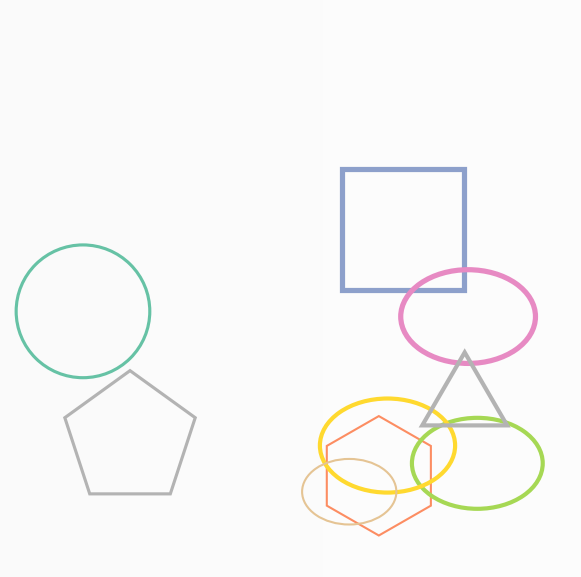[{"shape": "circle", "thickness": 1.5, "radius": 0.57, "center": [0.143, 0.46]}, {"shape": "hexagon", "thickness": 1, "radius": 0.52, "center": [0.652, 0.175]}, {"shape": "square", "thickness": 2.5, "radius": 0.52, "center": [0.693, 0.601]}, {"shape": "oval", "thickness": 2.5, "radius": 0.58, "center": [0.805, 0.451]}, {"shape": "oval", "thickness": 2, "radius": 0.56, "center": [0.821, 0.197]}, {"shape": "oval", "thickness": 2, "radius": 0.58, "center": [0.667, 0.228]}, {"shape": "oval", "thickness": 1, "radius": 0.41, "center": [0.601, 0.148]}, {"shape": "triangle", "thickness": 2, "radius": 0.42, "center": [0.799, 0.305]}, {"shape": "pentagon", "thickness": 1.5, "radius": 0.59, "center": [0.224, 0.239]}]